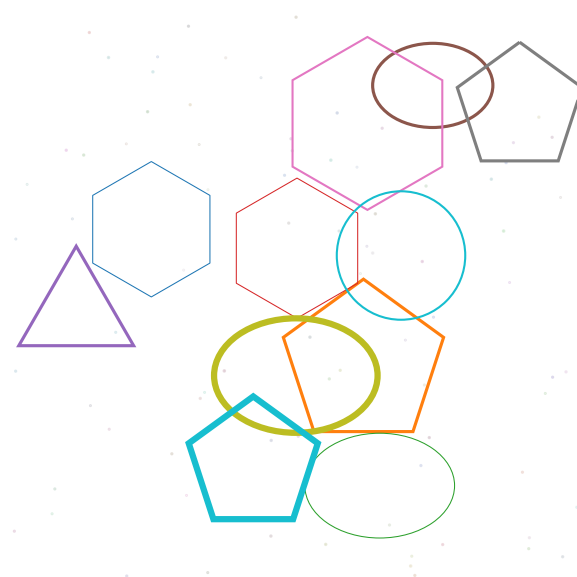[{"shape": "hexagon", "thickness": 0.5, "radius": 0.59, "center": [0.262, 0.602]}, {"shape": "pentagon", "thickness": 1.5, "radius": 0.73, "center": [0.629, 0.37]}, {"shape": "oval", "thickness": 0.5, "radius": 0.65, "center": [0.658, 0.158]}, {"shape": "hexagon", "thickness": 0.5, "radius": 0.61, "center": [0.514, 0.569]}, {"shape": "triangle", "thickness": 1.5, "radius": 0.57, "center": [0.132, 0.458]}, {"shape": "oval", "thickness": 1.5, "radius": 0.52, "center": [0.749, 0.851]}, {"shape": "hexagon", "thickness": 1, "radius": 0.75, "center": [0.636, 0.785]}, {"shape": "pentagon", "thickness": 1.5, "radius": 0.57, "center": [0.9, 0.812]}, {"shape": "oval", "thickness": 3, "radius": 0.71, "center": [0.512, 0.349]}, {"shape": "pentagon", "thickness": 3, "radius": 0.59, "center": [0.439, 0.195]}, {"shape": "circle", "thickness": 1, "radius": 0.56, "center": [0.694, 0.557]}]